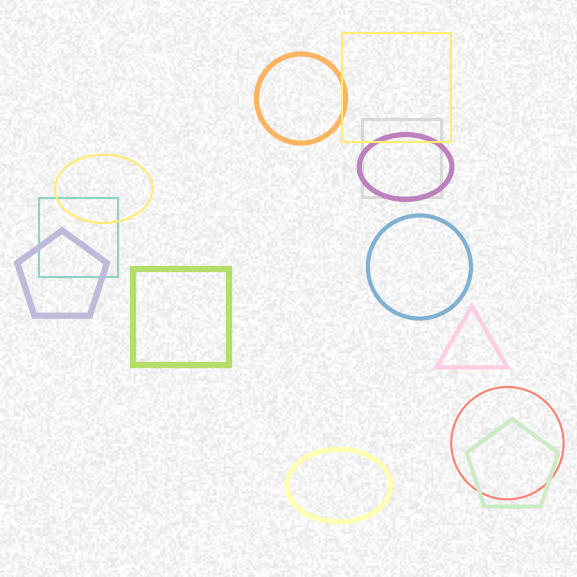[{"shape": "square", "thickness": 1, "radius": 0.34, "center": [0.136, 0.588]}, {"shape": "oval", "thickness": 2.5, "radius": 0.45, "center": [0.587, 0.158]}, {"shape": "pentagon", "thickness": 3, "radius": 0.41, "center": [0.108, 0.519]}, {"shape": "circle", "thickness": 1, "radius": 0.49, "center": [0.879, 0.232]}, {"shape": "circle", "thickness": 2, "radius": 0.45, "center": [0.726, 0.537]}, {"shape": "circle", "thickness": 2.5, "radius": 0.39, "center": [0.521, 0.829]}, {"shape": "square", "thickness": 3, "radius": 0.41, "center": [0.313, 0.45]}, {"shape": "triangle", "thickness": 2, "radius": 0.35, "center": [0.817, 0.398]}, {"shape": "square", "thickness": 1.5, "radius": 0.34, "center": [0.695, 0.726]}, {"shape": "oval", "thickness": 2.5, "radius": 0.4, "center": [0.702, 0.71]}, {"shape": "pentagon", "thickness": 2, "radius": 0.42, "center": [0.887, 0.19]}, {"shape": "oval", "thickness": 1, "radius": 0.42, "center": [0.18, 0.672]}, {"shape": "square", "thickness": 1, "radius": 0.47, "center": [0.686, 0.848]}]